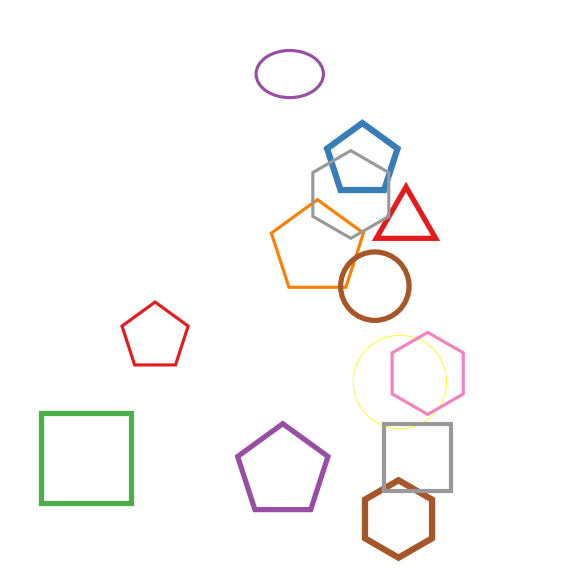[{"shape": "pentagon", "thickness": 1.5, "radius": 0.3, "center": [0.269, 0.416]}, {"shape": "triangle", "thickness": 2.5, "radius": 0.3, "center": [0.703, 0.616]}, {"shape": "pentagon", "thickness": 3, "radius": 0.32, "center": [0.627, 0.722]}, {"shape": "square", "thickness": 2.5, "radius": 0.39, "center": [0.149, 0.206]}, {"shape": "pentagon", "thickness": 2.5, "radius": 0.41, "center": [0.49, 0.183]}, {"shape": "oval", "thickness": 1.5, "radius": 0.29, "center": [0.502, 0.871]}, {"shape": "pentagon", "thickness": 1.5, "radius": 0.42, "center": [0.55, 0.57]}, {"shape": "circle", "thickness": 0.5, "radius": 0.4, "center": [0.692, 0.338]}, {"shape": "hexagon", "thickness": 3, "radius": 0.34, "center": [0.69, 0.101]}, {"shape": "circle", "thickness": 2.5, "radius": 0.3, "center": [0.649, 0.504]}, {"shape": "hexagon", "thickness": 1.5, "radius": 0.36, "center": [0.741, 0.353]}, {"shape": "square", "thickness": 2, "radius": 0.29, "center": [0.722, 0.206]}, {"shape": "hexagon", "thickness": 1.5, "radius": 0.38, "center": [0.607, 0.662]}]